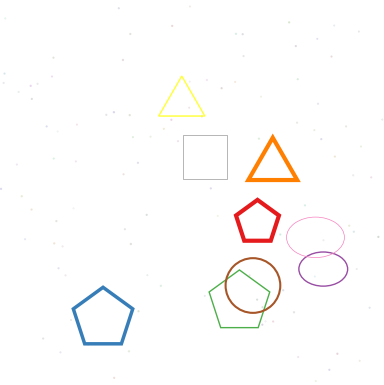[{"shape": "pentagon", "thickness": 3, "radius": 0.29, "center": [0.669, 0.422]}, {"shape": "pentagon", "thickness": 2.5, "radius": 0.41, "center": [0.268, 0.173]}, {"shape": "pentagon", "thickness": 1, "radius": 0.41, "center": [0.622, 0.216]}, {"shape": "oval", "thickness": 1, "radius": 0.32, "center": [0.84, 0.301]}, {"shape": "triangle", "thickness": 3, "radius": 0.37, "center": [0.708, 0.569]}, {"shape": "triangle", "thickness": 1, "radius": 0.35, "center": [0.472, 0.733]}, {"shape": "circle", "thickness": 1.5, "radius": 0.36, "center": [0.657, 0.258]}, {"shape": "oval", "thickness": 0.5, "radius": 0.38, "center": [0.819, 0.384]}, {"shape": "square", "thickness": 0.5, "radius": 0.29, "center": [0.533, 0.593]}]